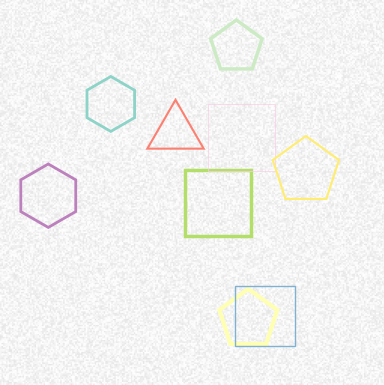[{"shape": "hexagon", "thickness": 2, "radius": 0.36, "center": [0.288, 0.73]}, {"shape": "pentagon", "thickness": 3, "radius": 0.39, "center": [0.645, 0.171]}, {"shape": "triangle", "thickness": 1.5, "radius": 0.42, "center": [0.456, 0.656]}, {"shape": "square", "thickness": 1, "radius": 0.39, "center": [0.689, 0.18]}, {"shape": "square", "thickness": 2.5, "radius": 0.43, "center": [0.565, 0.473]}, {"shape": "square", "thickness": 0.5, "radius": 0.43, "center": [0.628, 0.642]}, {"shape": "hexagon", "thickness": 2, "radius": 0.41, "center": [0.125, 0.492]}, {"shape": "pentagon", "thickness": 2.5, "radius": 0.35, "center": [0.614, 0.878]}, {"shape": "pentagon", "thickness": 1.5, "radius": 0.45, "center": [0.795, 0.556]}]